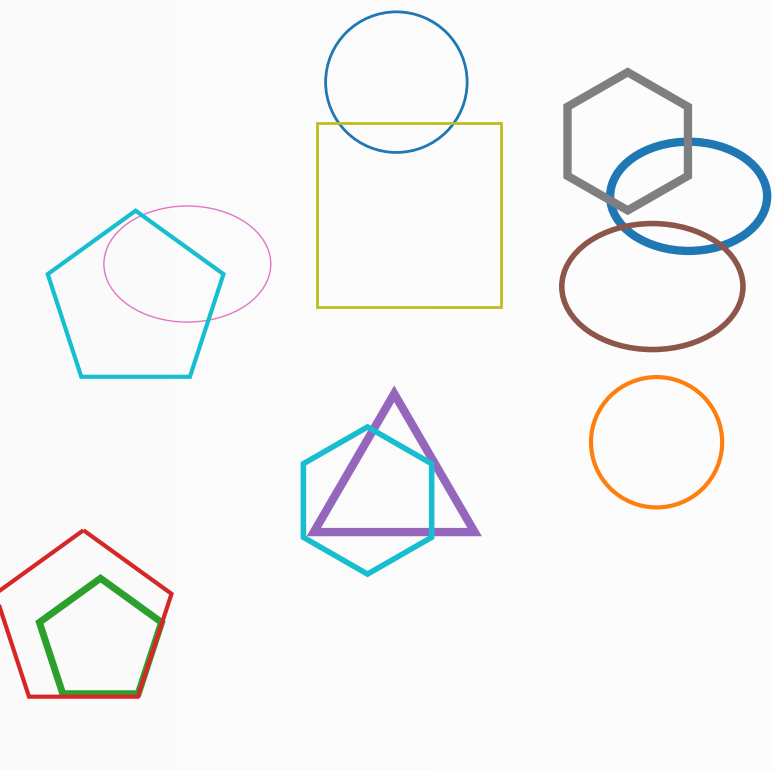[{"shape": "circle", "thickness": 1, "radius": 0.46, "center": [0.511, 0.893]}, {"shape": "oval", "thickness": 3, "radius": 0.51, "center": [0.889, 0.745]}, {"shape": "circle", "thickness": 1.5, "radius": 0.42, "center": [0.847, 0.426]}, {"shape": "pentagon", "thickness": 2.5, "radius": 0.41, "center": [0.13, 0.166]}, {"shape": "pentagon", "thickness": 1.5, "radius": 0.6, "center": [0.108, 0.192]}, {"shape": "triangle", "thickness": 3, "radius": 0.6, "center": [0.509, 0.369]}, {"shape": "oval", "thickness": 2, "radius": 0.58, "center": [0.842, 0.628]}, {"shape": "oval", "thickness": 0.5, "radius": 0.54, "center": [0.242, 0.657]}, {"shape": "hexagon", "thickness": 3, "radius": 0.45, "center": [0.81, 0.816]}, {"shape": "square", "thickness": 1, "radius": 0.6, "center": [0.528, 0.721]}, {"shape": "pentagon", "thickness": 1.5, "radius": 0.6, "center": [0.175, 0.607]}, {"shape": "hexagon", "thickness": 2, "radius": 0.48, "center": [0.474, 0.35]}]